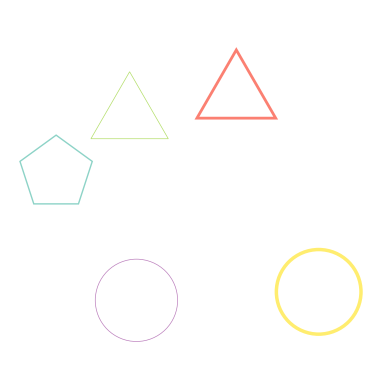[{"shape": "pentagon", "thickness": 1, "radius": 0.49, "center": [0.146, 0.55]}, {"shape": "triangle", "thickness": 2, "radius": 0.59, "center": [0.614, 0.752]}, {"shape": "triangle", "thickness": 0.5, "radius": 0.58, "center": [0.337, 0.698]}, {"shape": "circle", "thickness": 0.5, "radius": 0.53, "center": [0.354, 0.22]}, {"shape": "circle", "thickness": 2.5, "radius": 0.55, "center": [0.828, 0.242]}]